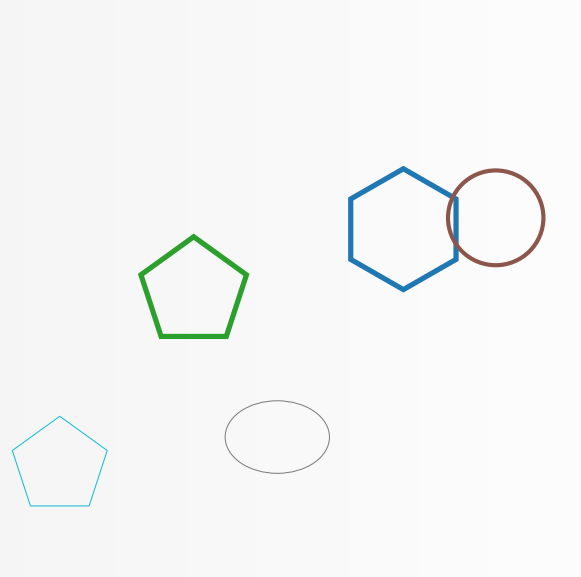[{"shape": "hexagon", "thickness": 2.5, "radius": 0.52, "center": [0.694, 0.602]}, {"shape": "pentagon", "thickness": 2.5, "radius": 0.48, "center": [0.333, 0.494]}, {"shape": "circle", "thickness": 2, "radius": 0.41, "center": [0.853, 0.622]}, {"shape": "oval", "thickness": 0.5, "radius": 0.45, "center": [0.477, 0.242]}, {"shape": "pentagon", "thickness": 0.5, "radius": 0.43, "center": [0.103, 0.192]}]